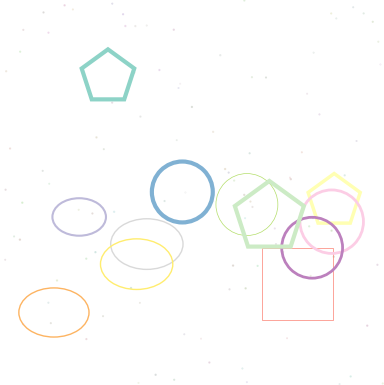[{"shape": "pentagon", "thickness": 3, "radius": 0.36, "center": [0.28, 0.8]}, {"shape": "pentagon", "thickness": 2.5, "radius": 0.36, "center": [0.868, 0.478]}, {"shape": "oval", "thickness": 1.5, "radius": 0.35, "center": [0.206, 0.436]}, {"shape": "square", "thickness": 0.5, "radius": 0.46, "center": [0.773, 0.262]}, {"shape": "circle", "thickness": 3, "radius": 0.4, "center": [0.474, 0.501]}, {"shape": "oval", "thickness": 1, "radius": 0.46, "center": [0.14, 0.188]}, {"shape": "circle", "thickness": 0.5, "radius": 0.4, "center": [0.641, 0.469]}, {"shape": "circle", "thickness": 2, "radius": 0.41, "center": [0.862, 0.424]}, {"shape": "oval", "thickness": 1, "radius": 0.47, "center": [0.381, 0.366]}, {"shape": "circle", "thickness": 2, "radius": 0.4, "center": [0.811, 0.357]}, {"shape": "pentagon", "thickness": 3, "radius": 0.47, "center": [0.7, 0.436]}, {"shape": "oval", "thickness": 1, "radius": 0.47, "center": [0.355, 0.314]}]